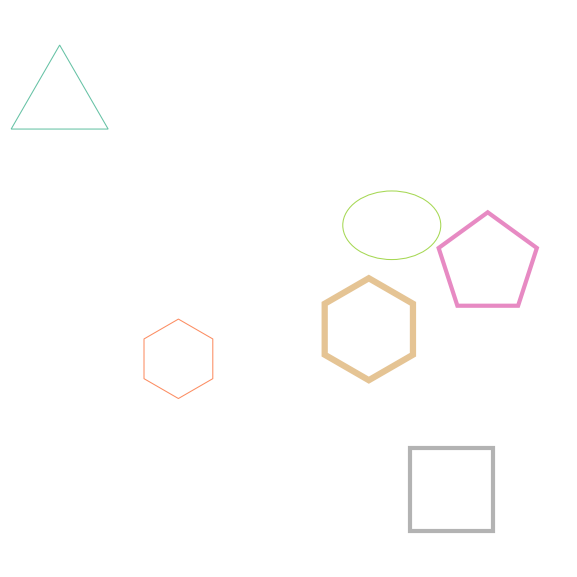[{"shape": "triangle", "thickness": 0.5, "radius": 0.48, "center": [0.103, 0.824]}, {"shape": "hexagon", "thickness": 0.5, "radius": 0.34, "center": [0.309, 0.378]}, {"shape": "pentagon", "thickness": 2, "radius": 0.45, "center": [0.845, 0.542]}, {"shape": "oval", "thickness": 0.5, "radius": 0.42, "center": [0.678, 0.609]}, {"shape": "hexagon", "thickness": 3, "radius": 0.44, "center": [0.639, 0.429]}, {"shape": "square", "thickness": 2, "radius": 0.36, "center": [0.782, 0.152]}]